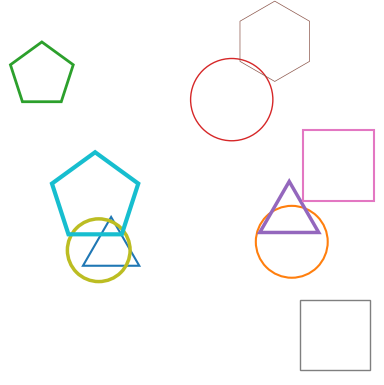[{"shape": "triangle", "thickness": 1.5, "radius": 0.42, "center": [0.289, 0.352]}, {"shape": "circle", "thickness": 1.5, "radius": 0.47, "center": [0.758, 0.372]}, {"shape": "pentagon", "thickness": 2, "radius": 0.43, "center": [0.109, 0.805]}, {"shape": "circle", "thickness": 1, "radius": 0.53, "center": [0.602, 0.741]}, {"shape": "triangle", "thickness": 2.5, "radius": 0.44, "center": [0.751, 0.44]}, {"shape": "hexagon", "thickness": 0.5, "radius": 0.52, "center": [0.714, 0.893]}, {"shape": "square", "thickness": 1.5, "radius": 0.46, "center": [0.88, 0.569]}, {"shape": "square", "thickness": 1, "radius": 0.45, "center": [0.869, 0.13]}, {"shape": "circle", "thickness": 2.5, "radius": 0.41, "center": [0.256, 0.35]}, {"shape": "pentagon", "thickness": 3, "radius": 0.59, "center": [0.247, 0.487]}]